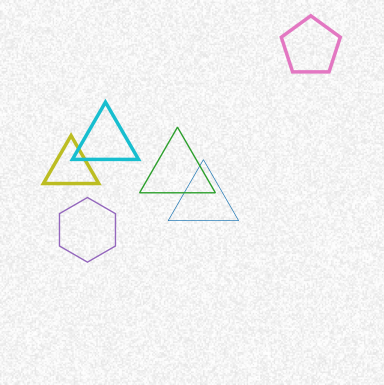[{"shape": "triangle", "thickness": 0.5, "radius": 0.53, "center": [0.528, 0.48]}, {"shape": "triangle", "thickness": 1, "radius": 0.57, "center": [0.461, 0.556]}, {"shape": "hexagon", "thickness": 1, "radius": 0.42, "center": [0.227, 0.403]}, {"shape": "pentagon", "thickness": 2.5, "radius": 0.4, "center": [0.807, 0.878]}, {"shape": "triangle", "thickness": 2.5, "radius": 0.42, "center": [0.185, 0.565]}, {"shape": "triangle", "thickness": 2.5, "radius": 0.5, "center": [0.274, 0.636]}]